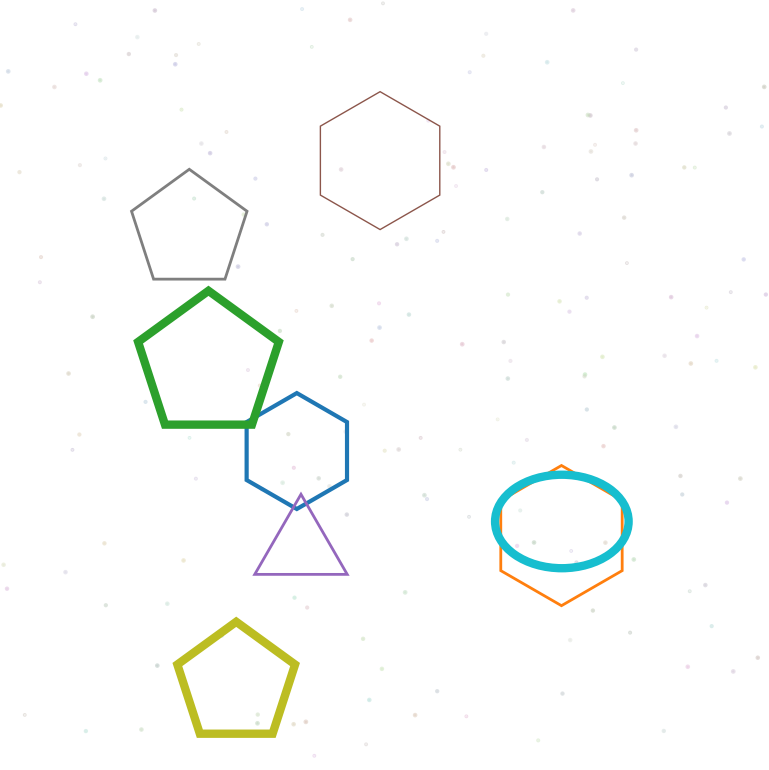[{"shape": "hexagon", "thickness": 1.5, "radius": 0.38, "center": [0.385, 0.414]}, {"shape": "hexagon", "thickness": 1, "radius": 0.46, "center": [0.729, 0.304]}, {"shape": "pentagon", "thickness": 3, "radius": 0.48, "center": [0.271, 0.526]}, {"shape": "triangle", "thickness": 1, "radius": 0.35, "center": [0.391, 0.289]}, {"shape": "hexagon", "thickness": 0.5, "radius": 0.45, "center": [0.494, 0.791]}, {"shape": "pentagon", "thickness": 1, "radius": 0.39, "center": [0.246, 0.701]}, {"shape": "pentagon", "thickness": 3, "radius": 0.4, "center": [0.307, 0.112]}, {"shape": "oval", "thickness": 3, "radius": 0.43, "center": [0.73, 0.323]}]